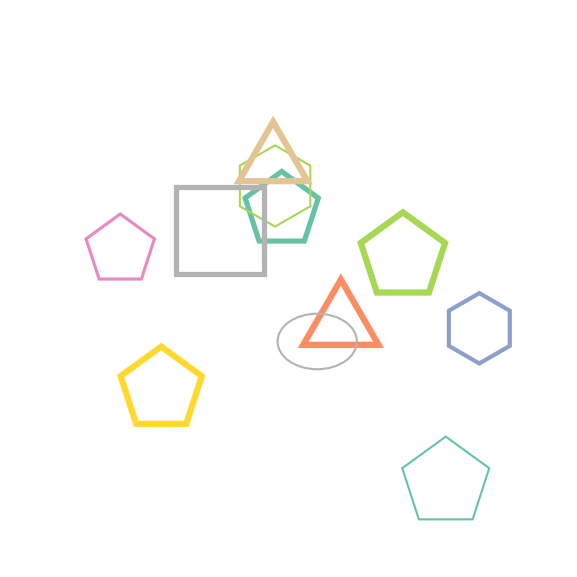[{"shape": "pentagon", "thickness": 2.5, "radius": 0.33, "center": [0.488, 0.636]}, {"shape": "pentagon", "thickness": 1, "radius": 0.4, "center": [0.772, 0.164]}, {"shape": "triangle", "thickness": 3, "radius": 0.38, "center": [0.59, 0.44]}, {"shape": "hexagon", "thickness": 2, "radius": 0.3, "center": [0.83, 0.431]}, {"shape": "pentagon", "thickness": 1.5, "radius": 0.31, "center": [0.208, 0.566]}, {"shape": "hexagon", "thickness": 1, "radius": 0.35, "center": [0.476, 0.677]}, {"shape": "pentagon", "thickness": 3, "radius": 0.38, "center": [0.698, 0.555]}, {"shape": "pentagon", "thickness": 3, "radius": 0.37, "center": [0.279, 0.325]}, {"shape": "triangle", "thickness": 3, "radius": 0.34, "center": [0.473, 0.72]}, {"shape": "square", "thickness": 2.5, "radius": 0.38, "center": [0.381, 0.6]}, {"shape": "oval", "thickness": 1, "radius": 0.34, "center": [0.549, 0.408]}]